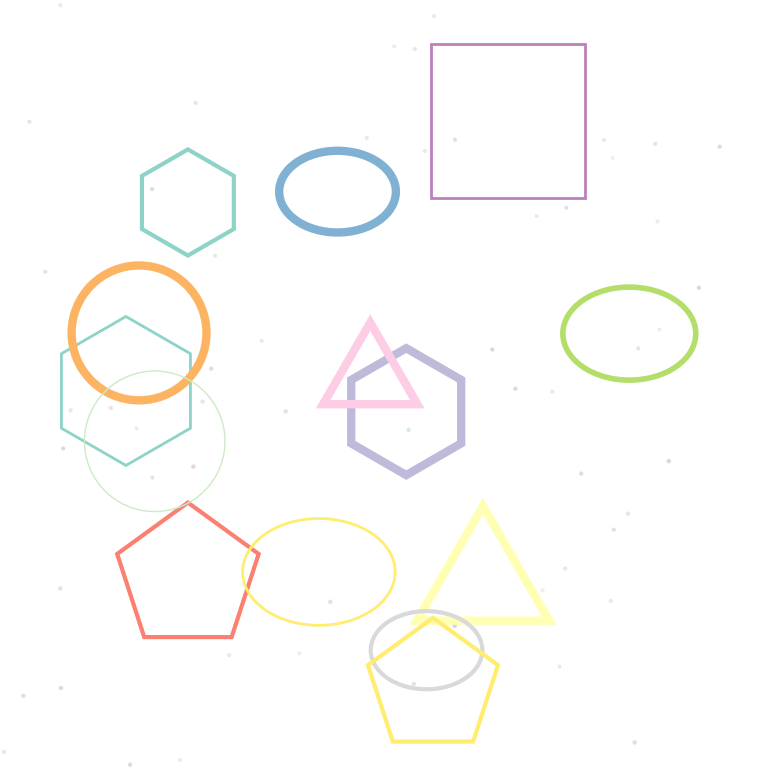[{"shape": "hexagon", "thickness": 1, "radius": 0.48, "center": [0.164, 0.492]}, {"shape": "hexagon", "thickness": 1.5, "radius": 0.34, "center": [0.244, 0.737]}, {"shape": "triangle", "thickness": 3, "radius": 0.5, "center": [0.627, 0.244]}, {"shape": "hexagon", "thickness": 3, "radius": 0.41, "center": [0.528, 0.465]}, {"shape": "pentagon", "thickness": 1.5, "radius": 0.48, "center": [0.244, 0.251]}, {"shape": "oval", "thickness": 3, "radius": 0.38, "center": [0.438, 0.751]}, {"shape": "circle", "thickness": 3, "radius": 0.44, "center": [0.181, 0.568]}, {"shape": "oval", "thickness": 2, "radius": 0.43, "center": [0.817, 0.567]}, {"shape": "triangle", "thickness": 3, "radius": 0.35, "center": [0.481, 0.51]}, {"shape": "oval", "thickness": 1.5, "radius": 0.36, "center": [0.554, 0.156]}, {"shape": "square", "thickness": 1, "radius": 0.5, "center": [0.659, 0.842]}, {"shape": "circle", "thickness": 0.5, "radius": 0.46, "center": [0.201, 0.427]}, {"shape": "pentagon", "thickness": 1.5, "radius": 0.44, "center": [0.562, 0.109]}, {"shape": "oval", "thickness": 1, "radius": 0.5, "center": [0.414, 0.257]}]